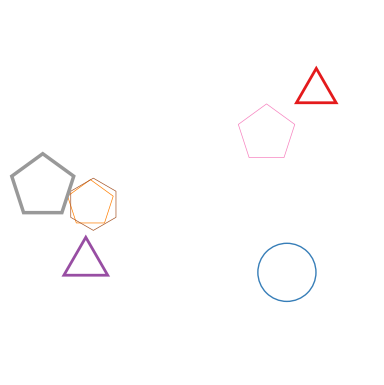[{"shape": "triangle", "thickness": 2, "radius": 0.3, "center": [0.821, 0.763]}, {"shape": "circle", "thickness": 1, "radius": 0.38, "center": [0.745, 0.293]}, {"shape": "triangle", "thickness": 2, "radius": 0.33, "center": [0.223, 0.318]}, {"shape": "pentagon", "thickness": 0.5, "radius": 0.31, "center": [0.235, 0.471]}, {"shape": "hexagon", "thickness": 0.5, "radius": 0.34, "center": [0.242, 0.469]}, {"shape": "pentagon", "thickness": 0.5, "radius": 0.39, "center": [0.692, 0.653]}, {"shape": "pentagon", "thickness": 2.5, "radius": 0.42, "center": [0.111, 0.516]}]